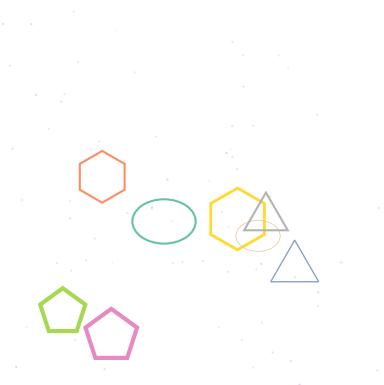[{"shape": "oval", "thickness": 1.5, "radius": 0.41, "center": [0.426, 0.425]}, {"shape": "hexagon", "thickness": 1.5, "radius": 0.34, "center": [0.265, 0.541]}, {"shape": "triangle", "thickness": 1, "radius": 0.36, "center": [0.765, 0.304]}, {"shape": "pentagon", "thickness": 3, "radius": 0.35, "center": [0.289, 0.127]}, {"shape": "pentagon", "thickness": 3, "radius": 0.31, "center": [0.163, 0.19]}, {"shape": "hexagon", "thickness": 2, "radius": 0.4, "center": [0.617, 0.431]}, {"shape": "oval", "thickness": 0.5, "radius": 0.29, "center": [0.67, 0.387]}, {"shape": "triangle", "thickness": 1.5, "radius": 0.33, "center": [0.691, 0.435]}]